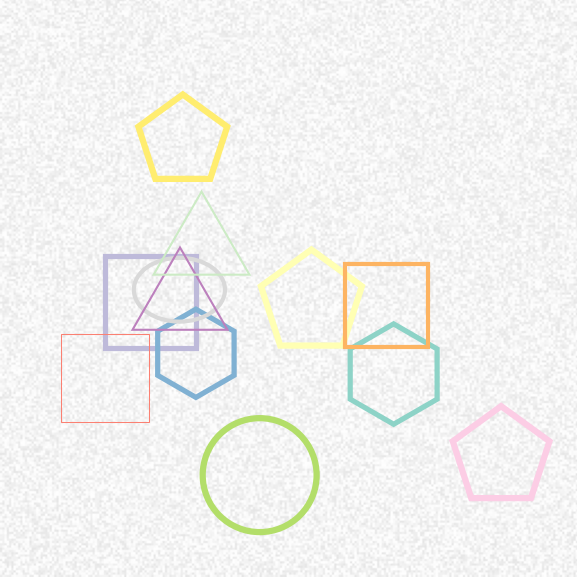[{"shape": "hexagon", "thickness": 2.5, "radius": 0.43, "center": [0.682, 0.351]}, {"shape": "pentagon", "thickness": 3, "radius": 0.46, "center": [0.539, 0.475]}, {"shape": "square", "thickness": 2.5, "radius": 0.4, "center": [0.261, 0.476]}, {"shape": "square", "thickness": 0.5, "radius": 0.38, "center": [0.182, 0.345]}, {"shape": "hexagon", "thickness": 2.5, "radius": 0.38, "center": [0.339, 0.387]}, {"shape": "square", "thickness": 2, "radius": 0.36, "center": [0.67, 0.47]}, {"shape": "circle", "thickness": 3, "radius": 0.49, "center": [0.45, 0.176]}, {"shape": "pentagon", "thickness": 3, "radius": 0.44, "center": [0.868, 0.208]}, {"shape": "oval", "thickness": 2, "radius": 0.39, "center": [0.311, 0.497]}, {"shape": "triangle", "thickness": 1, "radius": 0.47, "center": [0.312, 0.476]}, {"shape": "triangle", "thickness": 1, "radius": 0.48, "center": [0.349, 0.571]}, {"shape": "pentagon", "thickness": 3, "radius": 0.4, "center": [0.317, 0.755]}]